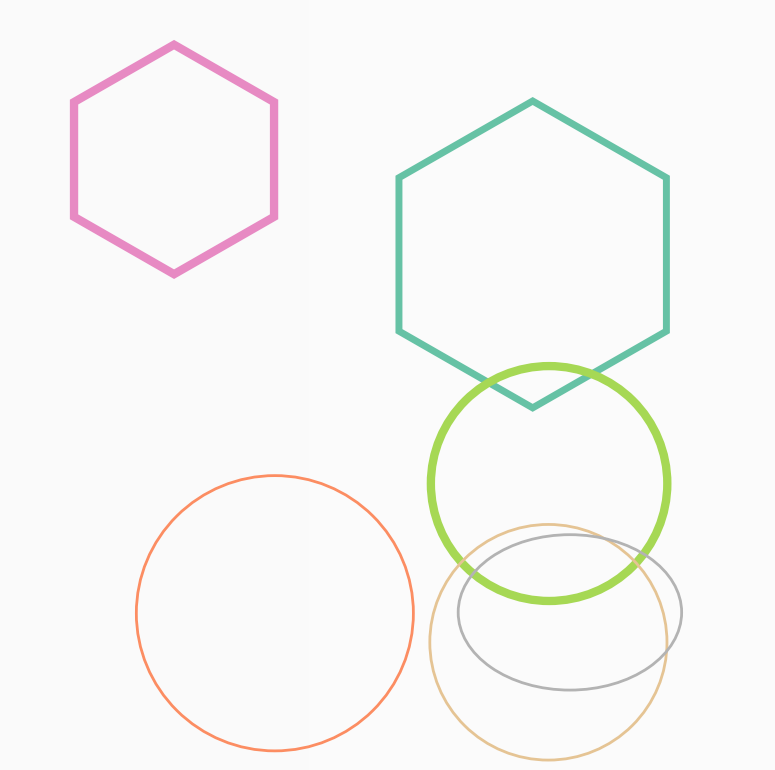[{"shape": "hexagon", "thickness": 2.5, "radius": 1.0, "center": [0.687, 0.67]}, {"shape": "circle", "thickness": 1, "radius": 0.89, "center": [0.355, 0.204]}, {"shape": "hexagon", "thickness": 3, "radius": 0.75, "center": [0.225, 0.793]}, {"shape": "circle", "thickness": 3, "radius": 0.76, "center": [0.709, 0.372]}, {"shape": "circle", "thickness": 1, "radius": 0.77, "center": [0.708, 0.166]}, {"shape": "oval", "thickness": 1, "radius": 0.72, "center": [0.735, 0.205]}]